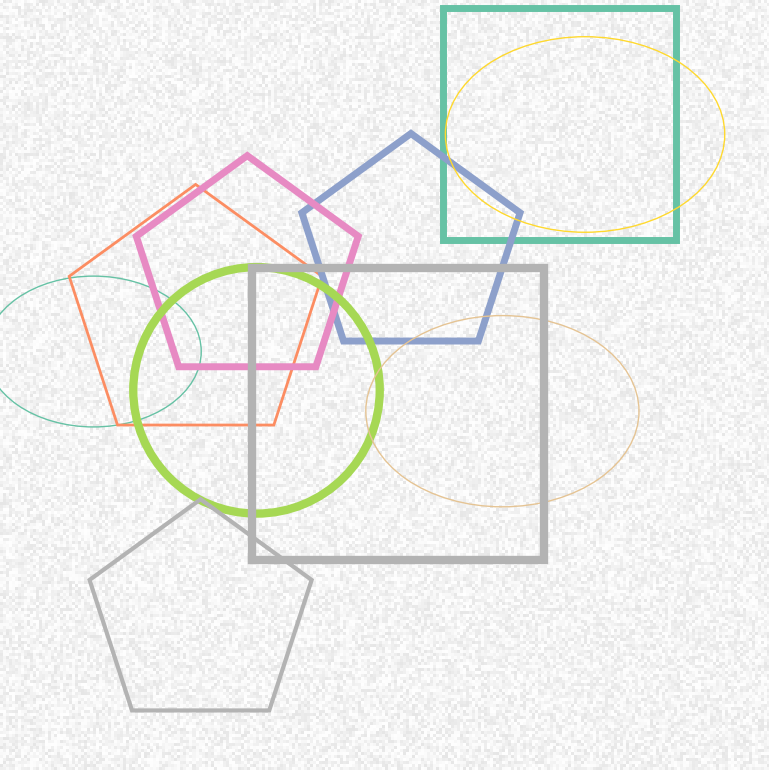[{"shape": "square", "thickness": 2.5, "radius": 0.76, "center": [0.726, 0.839]}, {"shape": "oval", "thickness": 0.5, "radius": 0.7, "center": [0.121, 0.543]}, {"shape": "pentagon", "thickness": 1, "radius": 0.86, "center": [0.254, 0.588]}, {"shape": "pentagon", "thickness": 2.5, "radius": 0.74, "center": [0.534, 0.678]}, {"shape": "pentagon", "thickness": 2.5, "radius": 0.76, "center": [0.321, 0.646]}, {"shape": "circle", "thickness": 3, "radius": 0.8, "center": [0.333, 0.493]}, {"shape": "oval", "thickness": 0.5, "radius": 0.91, "center": [0.76, 0.825]}, {"shape": "oval", "thickness": 0.5, "radius": 0.89, "center": [0.652, 0.466]}, {"shape": "pentagon", "thickness": 1.5, "radius": 0.76, "center": [0.261, 0.2]}, {"shape": "square", "thickness": 3, "radius": 0.95, "center": [0.517, 0.462]}]